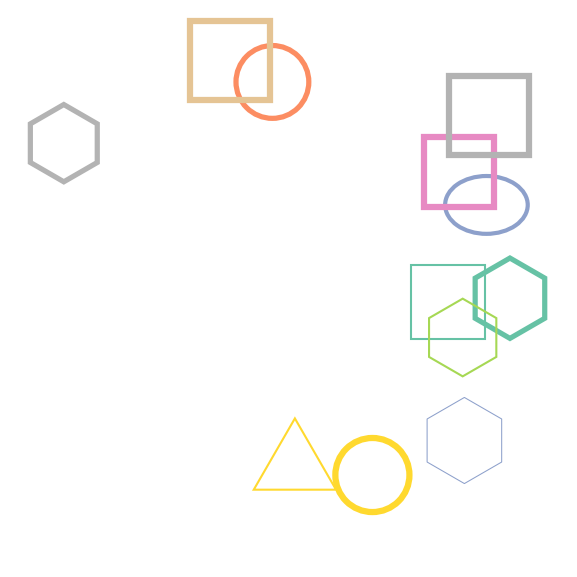[{"shape": "hexagon", "thickness": 2.5, "radius": 0.35, "center": [0.883, 0.483]}, {"shape": "square", "thickness": 1, "radius": 0.32, "center": [0.776, 0.476]}, {"shape": "circle", "thickness": 2.5, "radius": 0.32, "center": [0.472, 0.857]}, {"shape": "hexagon", "thickness": 0.5, "radius": 0.37, "center": [0.804, 0.236]}, {"shape": "oval", "thickness": 2, "radius": 0.36, "center": [0.842, 0.644]}, {"shape": "square", "thickness": 3, "radius": 0.3, "center": [0.795, 0.701]}, {"shape": "hexagon", "thickness": 1, "radius": 0.34, "center": [0.801, 0.415]}, {"shape": "circle", "thickness": 3, "radius": 0.32, "center": [0.645, 0.177]}, {"shape": "triangle", "thickness": 1, "radius": 0.41, "center": [0.511, 0.192]}, {"shape": "square", "thickness": 3, "radius": 0.34, "center": [0.398, 0.894]}, {"shape": "square", "thickness": 3, "radius": 0.34, "center": [0.847, 0.799]}, {"shape": "hexagon", "thickness": 2.5, "radius": 0.33, "center": [0.11, 0.751]}]